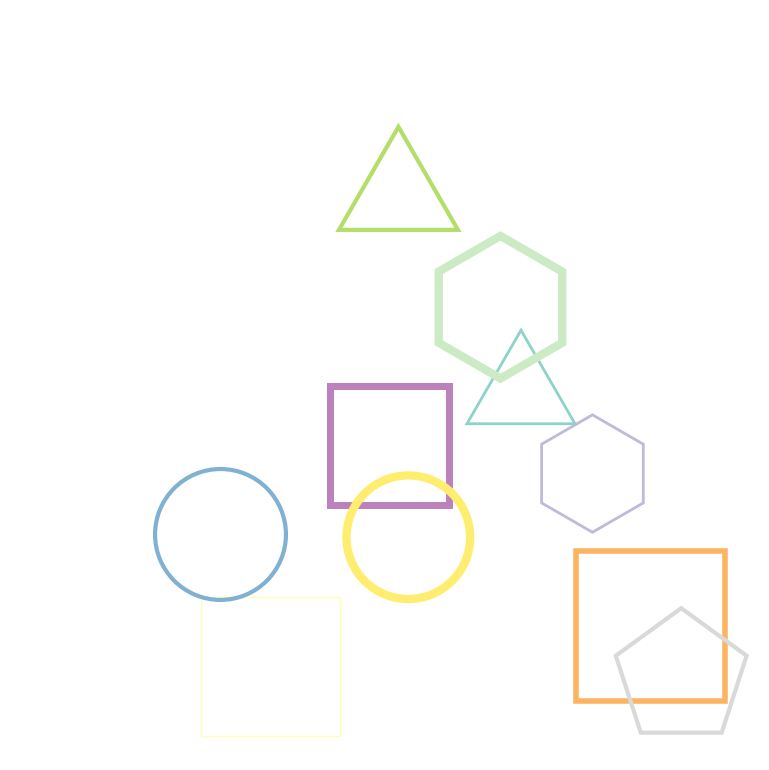[{"shape": "triangle", "thickness": 1, "radius": 0.41, "center": [0.677, 0.49]}, {"shape": "square", "thickness": 0.5, "radius": 0.45, "center": [0.352, 0.134]}, {"shape": "hexagon", "thickness": 1, "radius": 0.38, "center": [0.769, 0.385]}, {"shape": "circle", "thickness": 1.5, "radius": 0.42, "center": [0.286, 0.306]}, {"shape": "square", "thickness": 2, "radius": 0.48, "center": [0.844, 0.187]}, {"shape": "triangle", "thickness": 1.5, "radius": 0.45, "center": [0.517, 0.746]}, {"shape": "pentagon", "thickness": 1.5, "radius": 0.45, "center": [0.885, 0.121]}, {"shape": "square", "thickness": 2.5, "radius": 0.39, "center": [0.506, 0.421]}, {"shape": "hexagon", "thickness": 3, "radius": 0.46, "center": [0.65, 0.601]}, {"shape": "circle", "thickness": 3, "radius": 0.4, "center": [0.53, 0.302]}]